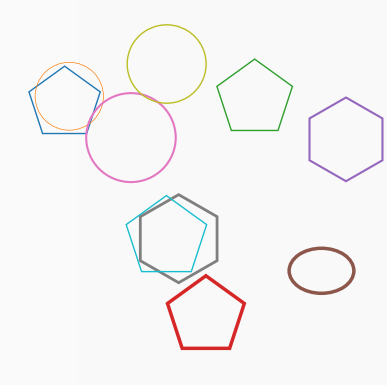[{"shape": "pentagon", "thickness": 1, "radius": 0.48, "center": [0.167, 0.731]}, {"shape": "circle", "thickness": 0.5, "radius": 0.44, "center": [0.179, 0.75]}, {"shape": "pentagon", "thickness": 1, "radius": 0.51, "center": [0.657, 0.744]}, {"shape": "pentagon", "thickness": 2.5, "radius": 0.52, "center": [0.531, 0.18]}, {"shape": "hexagon", "thickness": 1.5, "radius": 0.54, "center": [0.893, 0.638]}, {"shape": "oval", "thickness": 2.5, "radius": 0.42, "center": [0.83, 0.297]}, {"shape": "circle", "thickness": 1.5, "radius": 0.58, "center": [0.338, 0.643]}, {"shape": "hexagon", "thickness": 2, "radius": 0.57, "center": [0.461, 0.38]}, {"shape": "circle", "thickness": 1, "radius": 0.51, "center": [0.43, 0.834]}, {"shape": "pentagon", "thickness": 1, "radius": 0.55, "center": [0.429, 0.383]}]